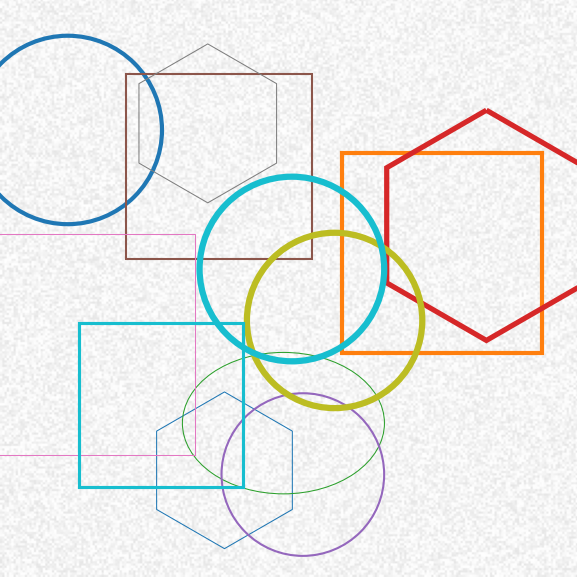[{"shape": "circle", "thickness": 2, "radius": 0.82, "center": [0.117, 0.774]}, {"shape": "hexagon", "thickness": 0.5, "radius": 0.68, "center": [0.389, 0.185]}, {"shape": "square", "thickness": 2, "radius": 0.87, "center": [0.765, 0.562]}, {"shape": "oval", "thickness": 0.5, "radius": 0.87, "center": [0.491, 0.266]}, {"shape": "hexagon", "thickness": 2.5, "radius": 1.0, "center": [0.842, 0.609]}, {"shape": "circle", "thickness": 1, "radius": 0.7, "center": [0.524, 0.177]}, {"shape": "square", "thickness": 1, "radius": 0.8, "center": [0.379, 0.71]}, {"shape": "square", "thickness": 0.5, "radius": 0.96, "center": [0.146, 0.403]}, {"shape": "hexagon", "thickness": 0.5, "radius": 0.69, "center": [0.36, 0.785]}, {"shape": "circle", "thickness": 3, "radius": 0.76, "center": [0.579, 0.444]}, {"shape": "circle", "thickness": 3, "radius": 0.8, "center": [0.505, 0.533]}, {"shape": "square", "thickness": 1.5, "radius": 0.71, "center": [0.279, 0.298]}]